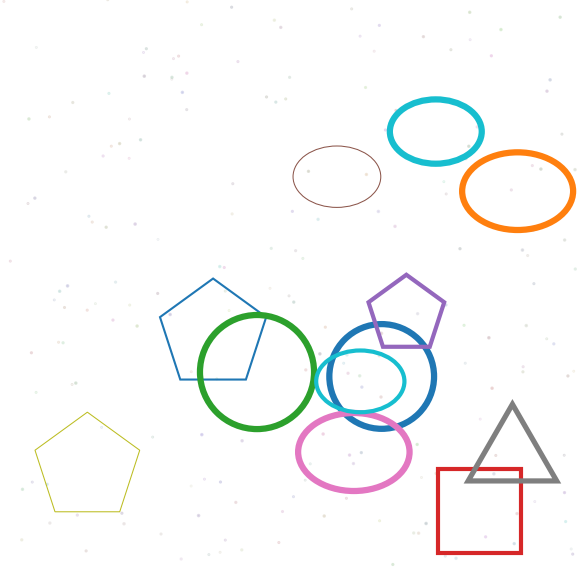[{"shape": "pentagon", "thickness": 1, "radius": 0.48, "center": [0.369, 0.42]}, {"shape": "circle", "thickness": 3, "radius": 0.45, "center": [0.661, 0.347]}, {"shape": "oval", "thickness": 3, "radius": 0.48, "center": [0.896, 0.668]}, {"shape": "circle", "thickness": 3, "radius": 0.49, "center": [0.445, 0.355]}, {"shape": "square", "thickness": 2, "radius": 0.36, "center": [0.83, 0.115]}, {"shape": "pentagon", "thickness": 2, "radius": 0.34, "center": [0.704, 0.454]}, {"shape": "oval", "thickness": 0.5, "radius": 0.38, "center": [0.583, 0.693]}, {"shape": "oval", "thickness": 3, "radius": 0.48, "center": [0.613, 0.216]}, {"shape": "triangle", "thickness": 2.5, "radius": 0.44, "center": [0.887, 0.211]}, {"shape": "pentagon", "thickness": 0.5, "radius": 0.48, "center": [0.151, 0.19]}, {"shape": "oval", "thickness": 3, "radius": 0.4, "center": [0.755, 0.771]}, {"shape": "oval", "thickness": 2, "radius": 0.38, "center": [0.624, 0.339]}]